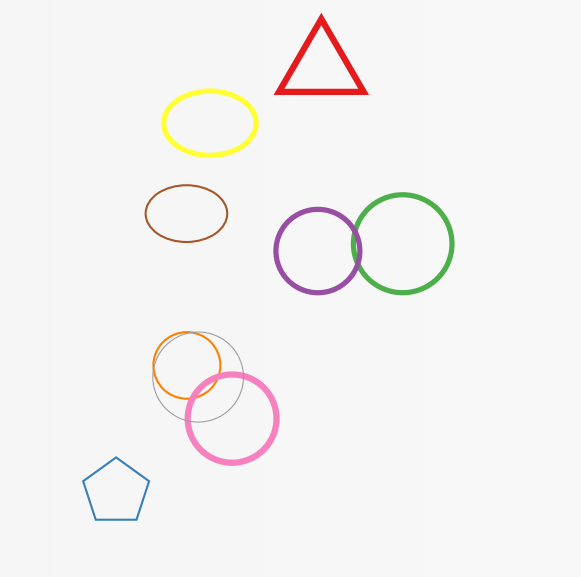[{"shape": "triangle", "thickness": 3, "radius": 0.42, "center": [0.553, 0.882]}, {"shape": "pentagon", "thickness": 1, "radius": 0.3, "center": [0.2, 0.147]}, {"shape": "circle", "thickness": 2.5, "radius": 0.42, "center": [0.693, 0.577]}, {"shape": "circle", "thickness": 2.5, "radius": 0.36, "center": [0.547, 0.564]}, {"shape": "circle", "thickness": 1, "radius": 0.29, "center": [0.322, 0.366]}, {"shape": "oval", "thickness": 2.5, "radius": 0.4, "center": [0.361, 0.786]}, {"shape": "oval", "thickness": 1, "radius": 0.35, "center": [0.321, 0.629]}, {"shape": "circle", "thickness": 3, "radius": 0.38, "center": [0.399, 0.274]}, {"shape": "circle", "thickness": 0.5, "radius": 0.39, "center": [0.341, 0.346]}]